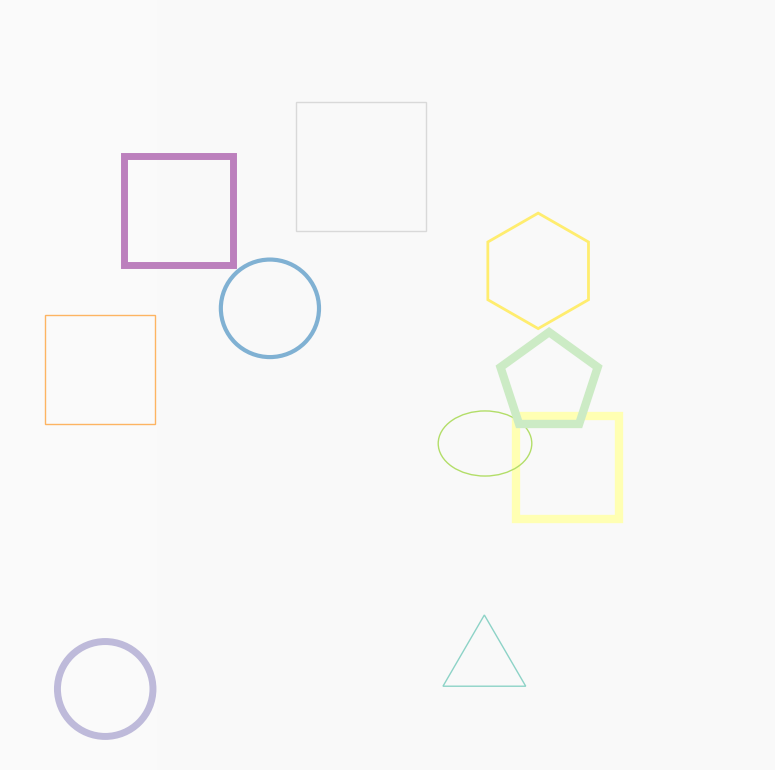[{"shape": "triangle", "thickness": 0.5, "radius": 0.31, "center": [0.625, 0.14]}, {"shape": "square", "thickness": 3, "radius": 0.33, "center": [0.732, 0.393]}, {"shape": "circle", "thickness": 2.5, "radius": 0.31, "center": [0.136, 0.105]}, {"shape": "circle", "thickness": 1.5, "radius": 0.32, "center": [0.348, 0.6]}, {"shape": "square", "thickness": 0.5, "radius": 0.35, "center": [0.128, 0.52]}, {"shape": "oval", "thickness": 0.5, "radius": 0.3, "center": [0.626, 0.424]}, {"shape": "square", "thickness": 0.5, "radius": 0.42, "center": [0.466, 0.783]}, {"shape": "square", "thickness": 2.5, "radius": 0.35, "center": [0.231, 0.727]}, {"shape": "pentagon", "thickness": 3, "radius": 0.33, "center": [0.709, 0.503]}, {"shape": "hexagon", "thickness": 1, "radius": 0.37, "center": [0.694, 0.648]}]